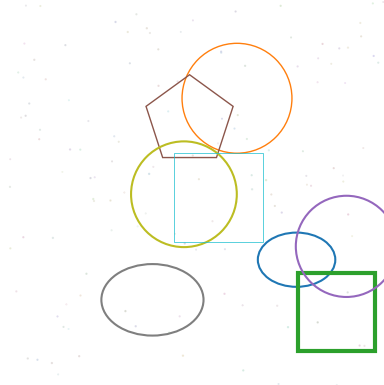[{"shape": "oval", "thickness": 1.5, "radius": 0.5, "center": [0.77, 0.325]}, {"shape": "circle", "thickness": 1, "radius": 0.71, "center": [0.616, 0.745]}, {"shape": "square", "thickness": 3, "radius": 0.5, "center": [0.873, 0.19]}, {"shape": "circle", "thickness": 1.5, "radius": 0.66, "center": [0.9, 0.36]}, {"shape": "pentagon", "thickness": 1, "radius": 0.59, "center": [0.492, 0.687]}, {"shape": "oval", "thickness": 1.5, "radius": 0.66, "center": [0.396, 0.221]}, {"shape": "circle", "thickness": 1.5, "radius": 0.69, "center": [0.478, 0.495]}, {"shape": "square", "thickness": 0.5, "radius": 0.58, "center": [0.568, 0.487]}]